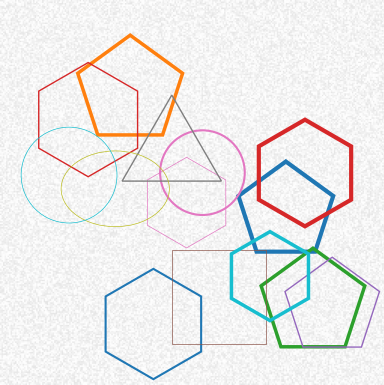[{"shape": "hexagon", "thickness": 1.5, "radius": 0.72, "center": [0.398, 0.158]}, {"shape": "pentagon", "thickness": 3, "radius": 0.65, "center": [0.742, 0.451]}, {"shape": "pentagon", "thickness": 2.5, "radius": 0.72, "center": [0.338, 0.765]}, {"shape": "pentagon", "thickness": 2.5, "radius": 0.71, "center": [0.813, 0.214]}, {"shape": "hexagon", "thickness": 1, "radius": 0.74, "center": [0.229, 0.689]}, {"shape": "hexagon", "thickness": 3, "radius": 0.69, "center": [0.792, 0.551]}, {"shape": "pentagon", "thickness": 1, "radius": 0.65, "center": [0.863, 0.203]}, {"shape": "square", "thickness": 0.5, "radius": 0.61, "center": [0.569, 0.229]}, {"shape": "hexagon", "thickness": 0.5, "radius": 0.59, "center": [0.485, 0.474]}, {"shape": "circle", "thickness": 1.5, "radius": 0.55, "center": [0.526, 0.552]}, {"shape": "triangle", "thickness": 1, "radius": 0.74, "center": [0.446, 0.604]}, {"shape": "oval", "thickness": 0.5, "radius": 0.7, "center": [0.299, 0.51]}, {"shape": "hexagon", "thickness": 2.5, "radius": 0.58, "center": [0.701, 0.283]}, {"shape": "circle", "thickness": 0.5, "radius": 0.62, "center": [0.179, 0.545]}]